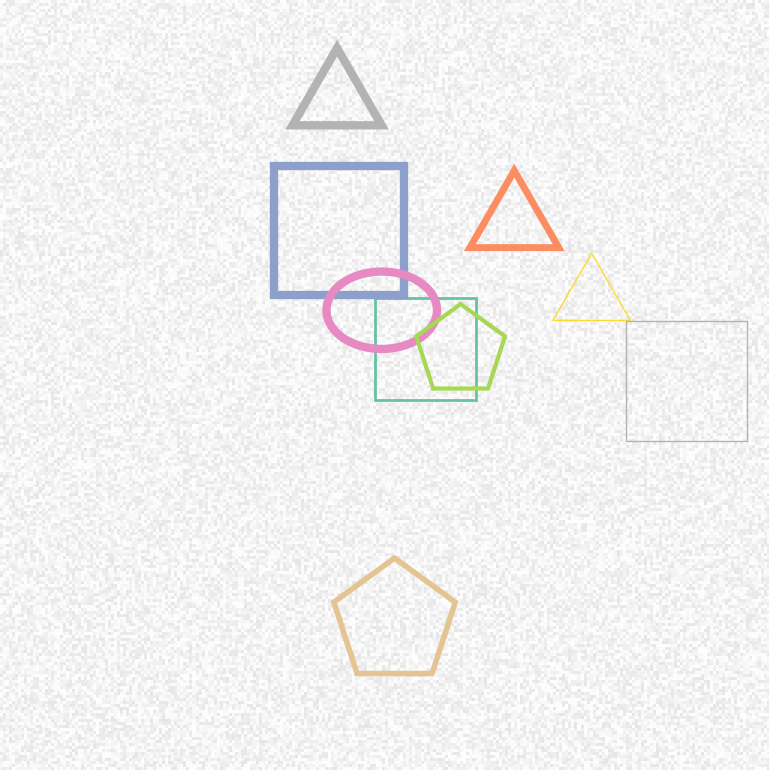[{"shape": "square", "thickness": 1, "radius": 0.33, "center": [0.553, 0.547]}, {"shape": "triangle", "thickness": 2.5, "radius": 0.33, "center": [0.668, 0.712]}, {"shape": "square", "thickness": 3, "radius": 0.42, "center": [0.44, 0.701]}, {"shape": "oval", "thickness": 3, "radius": 0.36, "center": [0.496, 0.597]}, {"shape": "pentagon", "thickness": 1.5, "radius": 0.3, "center": [0.598, 0.544]}, {"shape": "triangle", "thickness": 0.5, "radius": 0.29, "center": [0.768, 0.613]}, {"shape": "pentagon", "thickness": 2, "radius": 0.41, "center": [0.512, 0.192]}, {"shape": "triangle", "thickness": 3, "radius": 0.33, "center": [0.438, 0.871]}, {"shape": "square", "thickness": 0.5, "radius": 0.39, "center": [0.891, 0.505]}]